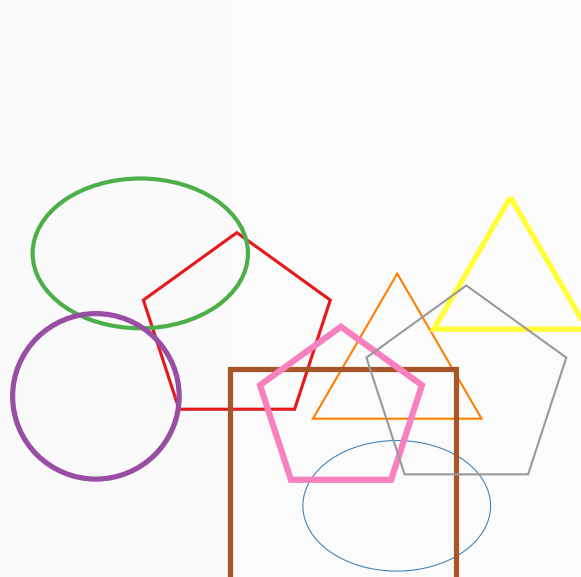[{"shape": "pentagon", "thickness": 1.5, "radius": 0.85, "center": [0.407, 0.427]}, {"shape": "oval", "thickness": 0.5, "radius": 0.81, "center": [0.683, 0.123]}, {"shape": "oval", "thickness": 2, "radius": 0.93, "center": [0.241, 0.56]}, {"shape": "circle", "thickness": 2.5, "radius": 0.72, "center": [0.165, 0.313]}, {"shape": "triangle", "thickness": 1, "radius": 0.84, "center": [0.683, 0.358]}, {"shape": "triangle", "thickness": 2.5, "radius": 0.76, "center": [0.878, 0.505]}, {"shape": "square", "thickness": 2.5, "radius": 0.97, "center": [0.591, 0.166]}, {"shape": "pentagon", "thickness": 3, "radius": 0.73, "center": [0.587, 0.287]}, {"shape": "pentagon", "thickness": 1, "radius": 0.9, "center": [0.802, 0.324]}]